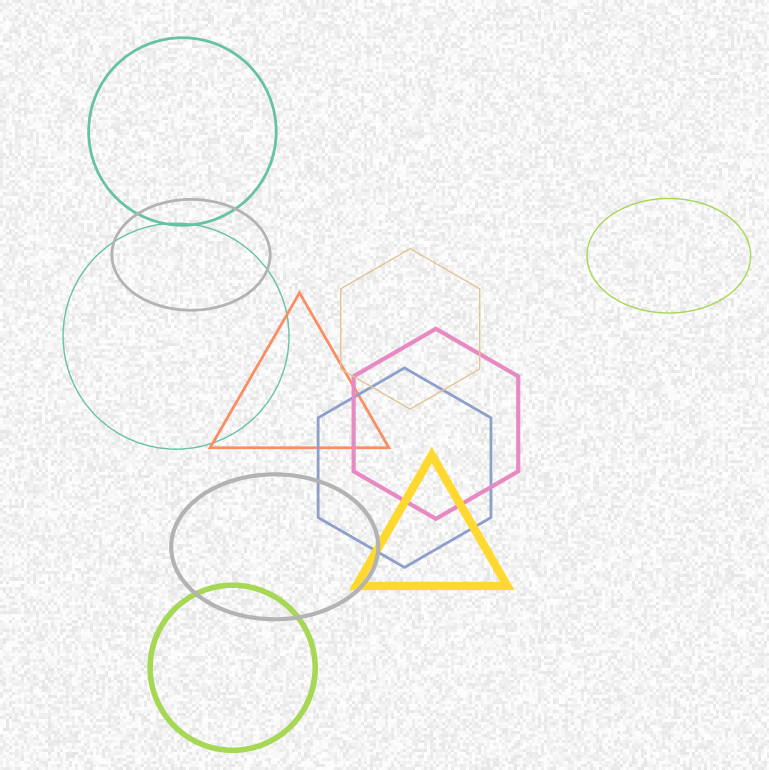[{"shape": "circle", "thickness": 0.5, "radius": 0.73, "center": [0.229, 0.563]}, {"shape": "circle", "thickness": 1, "radius": 0.61, "center": [0.237, 0.829]}, {"shape": "triangle", "thickness": 1, "radius": 0.67, "center": [0.389, 0.486]}, {"shape": "hexagon", "thickness": 1, "radius": 0.65, "center": [0.525, 0.393]}, {"shape": "hexagon", "thickness": 1.5, "radius": 0.62, "center": [0.566, 0.45]}, {"shape": "circle", "thickness": 2, "radius": 0.54, "center": [0.302, 0.133]}, {"shape": "oval", "thickness": 0.5, "radius": 0.53, "center": [0.869, 0.668]}, {"shape": "triangle", "thickness": 3, "radius": 0.57, "center": [0.561, 0.296]}, {"shape": "hexagon", "thickness": 0.5, "radius": 0.52, "center": [0.533, 0.573]}, {"shape": "oval", "thickness": 1.5, "radius": 0.67, "center": [0.357, 0.29]}, {"shape": "oval", "thickness": 1, "radius": 0.51, "center": [0.248, 0.669]}]